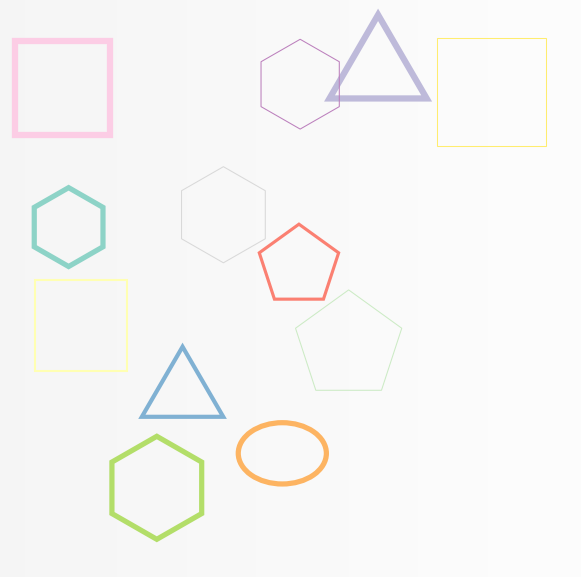[{"shape": "hexagon", "thickness": 2.5, "radius": 0.34, "center": [0.118, 0.606]}, {"shape": "square", "thickness": 1, "radius": 0.39, "center": [0.139, 0.435]}, {"shape": "triangle", "thickness": 3, "radius": 0.48, "center": [0.65, 0.877]}, {"shape": "pentagon", "thickness": 1.5, "radius": 0.36, "center": [0.514, 0.539]}, {"shape": "triangle", "thickness": 2, "radius": 0.4, "center": [0.314, 0.318]}, {"shape": "oval", "thickness": 2.5, "radius": 0.38, "center": [0.486, 0.214]}, {"shape": "hexagon", "thickness": 2.5, "radius": 0.45, "center": [0.27, 0.154]}, {"shape": "square", "thickness": 3, "radius": 0.41, "center": [0.108, 0.846]}, {"shape": "hexagon", "thickness": 0.5, "radius": 0.42, "center": [0.384, 0.627]}, {"shape": "hexagon", "thickness": 0.5, "radius": 0.39, "center": [0.516, 0.853]}, {"shape": "pentagon", "thickness": 0.5, "radius": 0.48, "center": [0.6, 0.401]}, {"shape": "square", "thickness": 0.5, "radius": 0.47, "center": [0.845, 0.84]}]